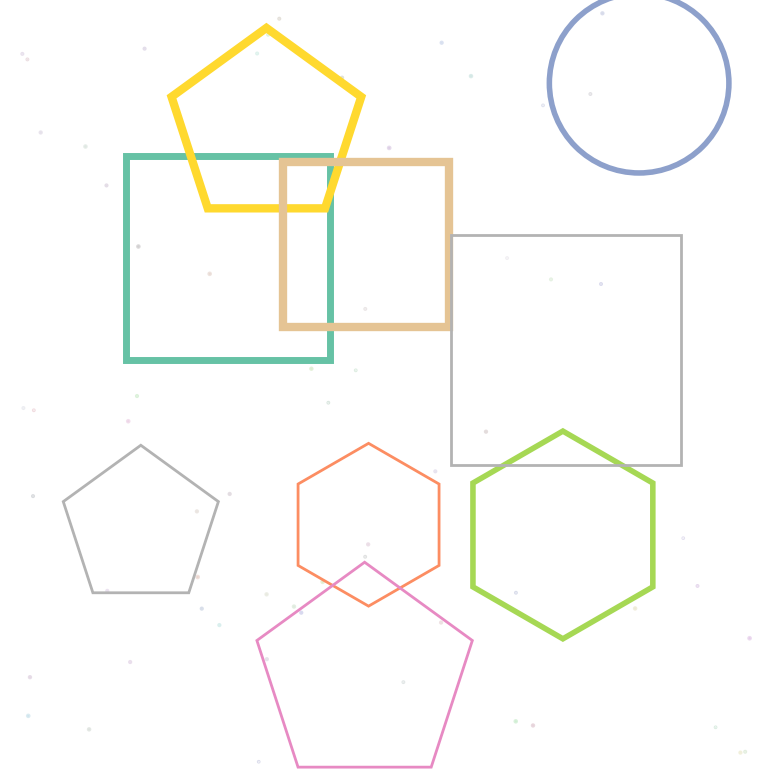[{"shape": "square", "thickness": 2.5, "radius": 0.66, "center": [0.296, 0.665]}, {"shape": "hexagon", "thickness": 1, "radius": 0.53, "center": [0.479, 0.319]}, {"shape": "circle", "thickness": 2, "radius": 0.58, "center": [0.83, 0.892]}, {"shape": "pentagon", "thickness": 1, "radius": 0.74, "center": [0.474, 0.123]}, {"shape": "hexagon", "thickness": 2, "radius": 0.67, "center": [0.731, 0.305]}, {"shape": "pentagon", "thickness": 3, "radius": 0.65, "center": [0.346, 0.834]}, {"shape": "square", "thickness": 3, "radius": 0.54, "center": [0.475, 0.683]}, {"shape": "pentagon", "thickness": 1, "radius": 0.53, "center": [0.183, 0.316]}, {"shape": "square", "thickness": 1, "radius": 0.75, "center": [0.735, 0.546]}]